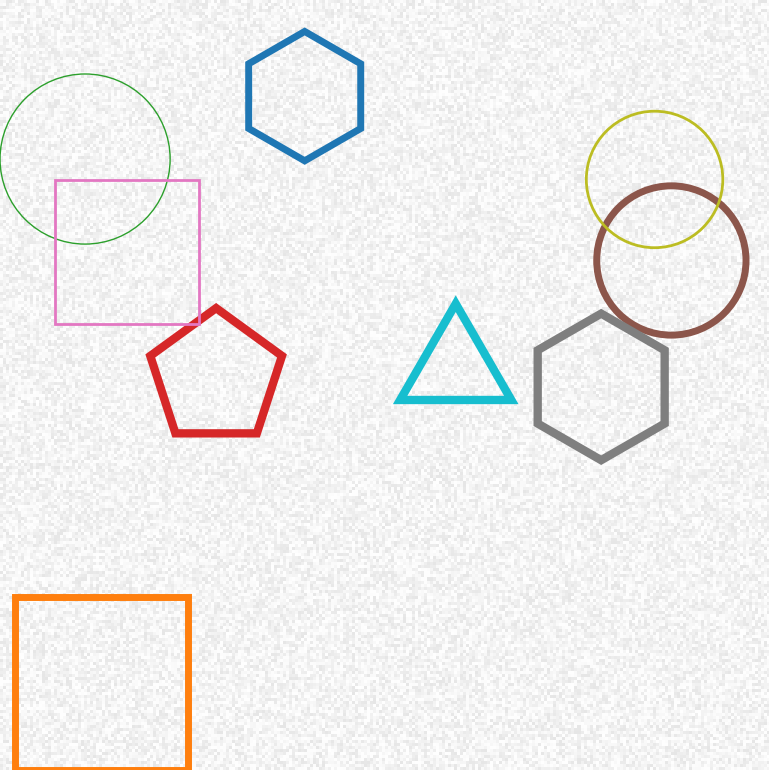[{"shape": "hexagon", "thickness": 2.5, "radius": 0.42, "center": [0.396, 0.875]}, {"shape": "square", "thickness": 2.5, "radius": 0.56, "center": [0.132, 0.113]}, {"shape": "circle", "thickness": 0.5, "radius": 0.55, "center": [0.111, 0.793]}, {"shape": "pentagon", "thickness": 3, "radius": 0.45, "center": [0.281, 0.51]}, {"shape": "circle", "thickness": 2.5, "radius": 0.48, "center": [0.872, 0.662]}, {"shape": "square", "thickness": 1, "radius": 0.47, "center": [0.165, 0.673]}, {"shape": "hexagon", "thickness": 3, "radius": 0.48, "center": [0.781, 0.498]}, {"shape": "circle", "thickness": 1, "radius": 0.44, "center": [0.85, 0.767]}, {"shape": "triangle", "thickness": 3, "radius": 0.42, "center": [0.592, 0.522]}]